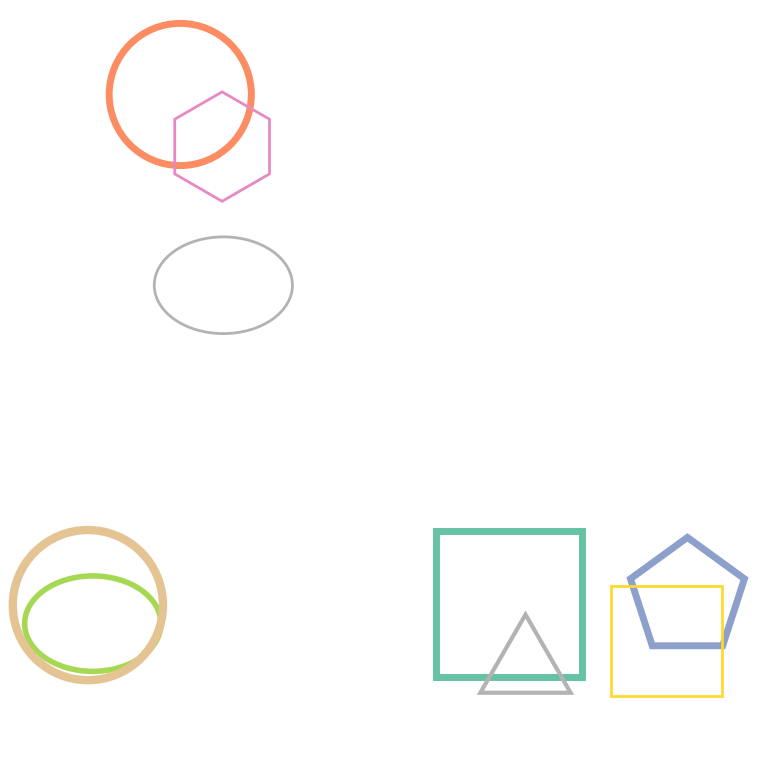[{"shape": "square", "thickness": 2.5, "radius": 0.47, "center": [0.661, 0.215]}, {"shape": "circle", "thickness": 2.5, "radius": 0.46, "center": [0.234, 0.877]}, {"shape": "pentagon", "thickness": 2.5, "radius": 0.39, "center": [0.893, 0.224]}, {"shape": "hexagon", "thickness": 1, "radius": 0.36, "center": [0.288, 0.81]}, {"shape": "oval", "thickness": 2, "radius": 0.44, "center": [0.121, 0.19]}, {"shape": "square", "thickness": 1, "radius": 0.36, "center": [0.865, 0.168]}, {"shape": "circle", "thickness": 3, "radius": 0.49, "center": [0.114, 0.214]}, {"shape": "oval", "thickness": 1, "radius": 0.45, "center": [0.29, 0.63]}, {"shape": "triangle", "thickness": 1.5, "radius": 0.34, "center": [0.682, 0.134]}]